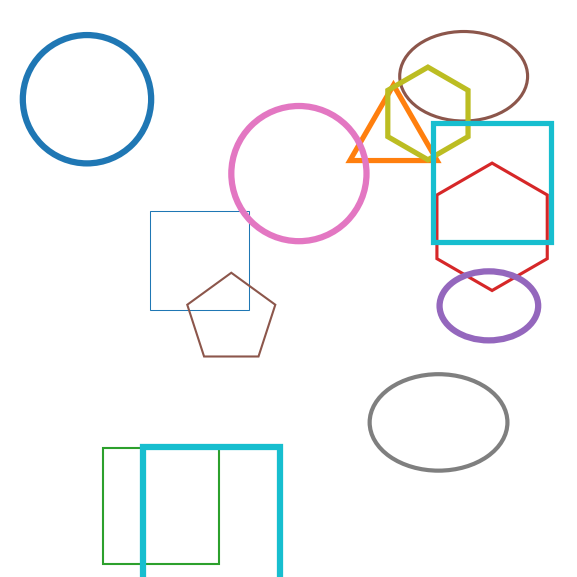[{"shape": "circle", "thickness": 3, "radius": 0.56, "center": [0.151, 0.827]}, {"shape": "square", "thickness": 0.5, "radius": 0.43, "center": [0.345, 0.548]}, {"shape": "triangle", "thickness": 2.5, "radius": 0.44, "center": [0.681, 0.765]}, {"shape": "square", "thickness": 1, "radius": 0.5, "center": [0.279, 0.123]}, {"shape": "hexagon", "thickness": 1.5, "radius": 0.55, "center": [0.852, 0.606]}, {"shape": "oval", "thickness": 3, "radius": 0.43, "center": [0.847, 0.47]}, {"shape": "oval", "thickness": 1.5, "radius": 0.55, "center": [0.803, 0.867]}, {"shape": "pentagon", "thickness": 1, "radius": 0.4, "center": [0.401, 0.447]}, {"shape": "circle", "thickness": 3, "radius": 0.59, "center": [0.518, 0.699]}, {"shape": "oval", "thickness": 2, "radius": 0.6, "center": [0.759, 0.268]}, {"shape": "hexagon", "thickness": 2.5, "radius": 0.4, "center": [0.741, 0.803]}, {"shape": "square", "thickness": 2.5, "radius": 0.51, "center": [0.852, 0.683]}, {"shape": "square", "thickness": 3, "radius": 0.59, "center": [0.366, 0.107]}]